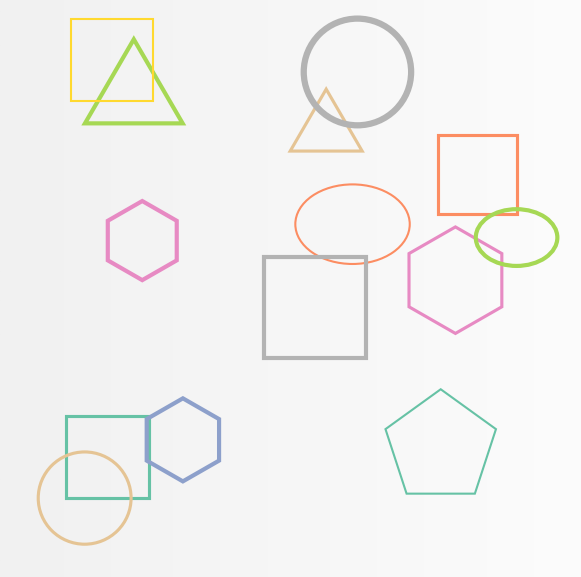[{"shape": "square", "thickness": 1.5, "radius": 0.36, "center": [0.185, 0.208]}, {"shape": "pentagon", "thickness": 1, "radius": 0.5, "center": [0.758, 0.225]}, {"shape": "square", "thickness": 1.5, "radius": 0.34, "center": [0.822, 0.698]}, {"shape": "oval", "thickness": 1, "radius": 0.49, "center": [0.607, 0.611]}, {"shape": "hexagon", "thickness": 2, "radius": 0.36, "center": [0.315, 0.237]}, {"shape": "hexagon", "thickness": 1.5, "radius": 0.46, "center": [0.784, 0.514]}, {"shape": "hexagon", "thickness": 2, "radius": 0.34, "center": [0.245, 0.583]}, {"shape": "triangle", "thickness": 2, "radius": 0.49, "center": [0.23, 0.834]}, {"shape": "oval", "thickness": 2, "radius": 0.35, "center": [0.889, 0.588]}, {"shape": "square", "thickness": 1, "radius": 0.35, "center": [0.193, 0.895]}, {"shape": "circle", "thickness": 1.5, "radius": 0.4, "center": [0.146, 0.137]}, {"shape": "triangle", "thickness": 1.5, "radius": 0.36, "center": [0.561, 0.773]}, {"shape": "circle", "thickness": 3, "radius": 0.46, "center": [0.615, 0.875]}, {"shape": "square", "thickness": 2, "radius": 0.44, "center": [0.541, 0.467]}]